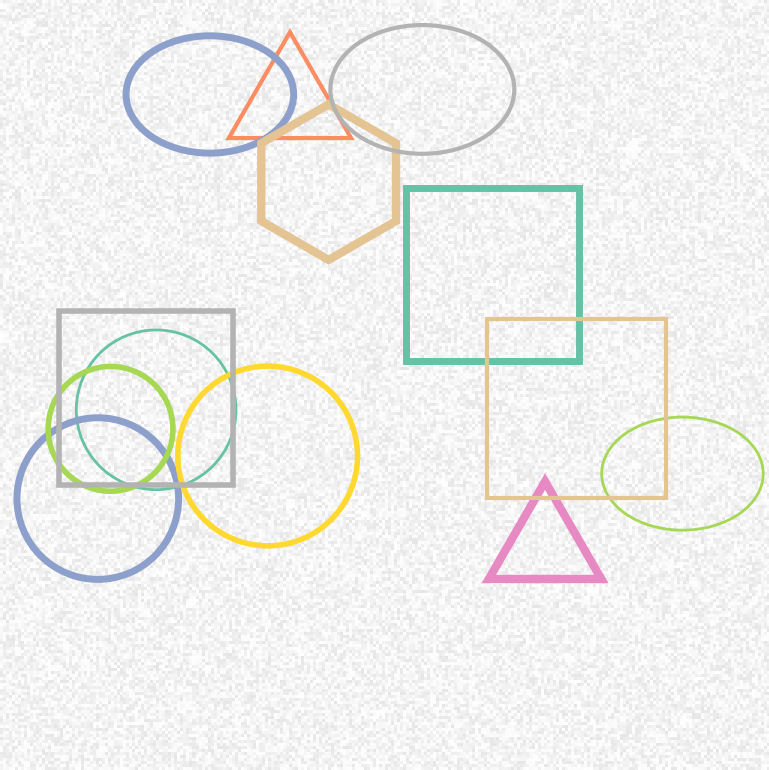[{"shape": "square", "thickness": 2.5, "radius": 0.56, "center": [0.64, 0.644]}, {"shape": "circle", "thickness": 1, "radius": 0.52, "center": [0.203, 0.468]}, {"shape": "triangle", "thickness": 1.5, "radius": 0.46, "center": [0.377, 0.867]}, {"shape": "oval", "thickness": 2.5, "radius": 0.54, "center": [0.273, 0.877]}, {"shape": "circle", "thickness": 2.5, "radius": 0.52, "center": [0.127, 0.353]}, {"shape": "triangle", "thickness": 3, "radius": 0.42, "center": [0.708, 0.29]}, {"shape": "oval", "thickness": 1, "radius": 0.52, "center": [0.886, 0.385]}, {"shape": "circle", "thickness": 2, "radius": 0.41, "center": [0.144, 0.443]}, {"shape": "circle", "thickness": 2, "radius": 0.58, "center": [0.348, 0.408]}, {"shape": "hexagon", "thickness": 3, "radius": 0.51, "center": [0.427, 0.763]}, {"shape": "square", "thickness": 1.5, "radius": 0.58, "center": [0.748, 0.469]}, {"shape": "square", "thickness": 2, "radius": 0.56, "center": [0.189, 0.483]}, {"shape": "oval", "thickness": 1.5, "radius": 0.6, "center": [0.549, 0.884]}]